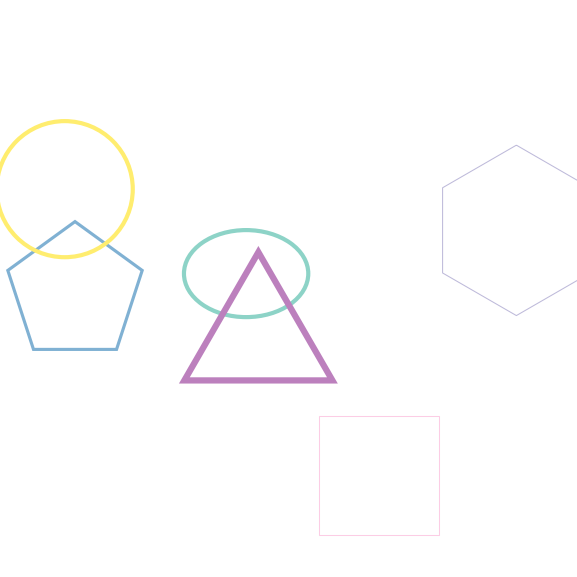[{"shape": "oval", "thickness": 2, "radius": 0.54, "center": [0.426, 0.525]}, {"shape": "hexagon", "thickness": 0.5, "radius": 0.74, "center": [0.894, 0.6]}, {"shape": "pentagon", "thickness": 1.5, "radius": 0.61, "center": [0.13, 0.493]}, {"shape": "square", "thickness": 0.5, "radius": 0.52, "center": [0.656, 0.176]}, {"shape": "triangle", "thickness": 3, "radius": 0.74, "center": [0.447, 0.414]}, {"shape": "circle", "thickness": 2, "radius": 0.59, "center": [0.112, 0.672]}]